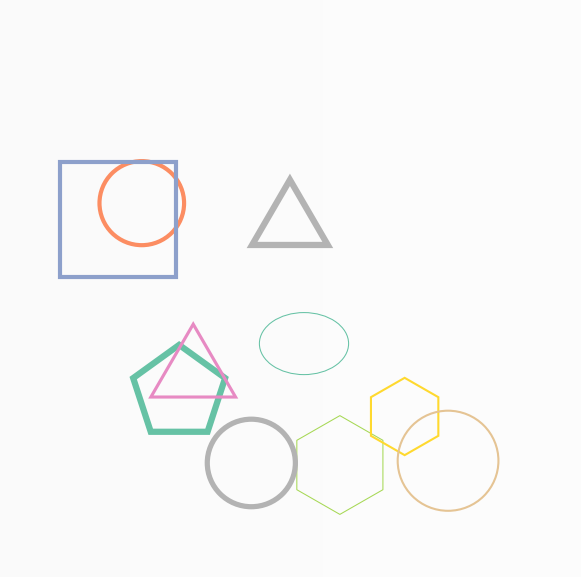[{"shape": "oval", "thickness": 0.5, "radius": 0.38, "center": [0.523, 0.404]}, {"shape": "pentagon", "thickness": 3, "radius": 0.42, "center": [0.308, 0.319]}, {"shape": "circle", "thickness": 2, "radius": 0.36, "center": [0.244, 0.647]}, {"shape": "square", "thickness": 2, "radius": 0.5, "center": [0.203, 0.618]}, {"shape": "triangle", "thickness": 1.5, "radius": 0.42, "center": [0.332, 0.354]}, {"shape": "hexagon", "thickness": 0.5, "radius": 0.43, "center": [0.585, 0.194]}, {"shape": "hexagon", "thickness": 1, "radius": 0.33, "center": [0.696, 0.278]}, {"shape": "circle", "thickness": 1, "radius": 0.43, "center": [0.771, 0.201]}, {"shape": "triangle", "thickness": 3, "radius": 0.38, "center": [0.499, 0.613]}, {"shape": "circle", "thickness": 2.5, "radius": 0.38, "center": [0.432, 0.197]}]